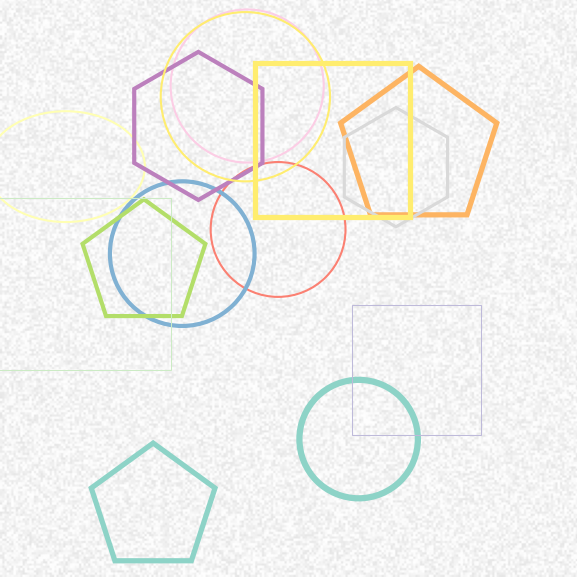[{"shape": "pentagon", "thickness": 2.5, "radius": 0.56, "center": [0.265, 0.119]}, {"shape": "circle", "thickness": 3, "radius": 0.51, "center": [0.621, 0.239]}, {"shape": "oval", "thickness": 1, "radius": 0.69, "center": [0.114, 0.711]}, {"shape": "square", "thickness": 0.5, "radius": 0.56, "center": [0.721, 0.358]}, {"shape": "circle", "thickness": 1, "radius": 0.58, "center": [0.482, 0.602]}, {"shape": "circle", "thickness": 2, "radius": 0.63, "center": [0.316, 0.56]}, {"shape": "pentagon", "thickness": 2.5, "radius": 0.71, "center": [0.725, 0.742]}, {"shape": "pentagon", "thickness": 2, "radius": 0.56, "center": [0.249, 0.542]}, {"shape": "circle", "thickness": 1, "radius": 0.66, "center": [0.428, 0.85]}, {"shape": "hexagon", "thickness": 1.5, "radius": 0.52, "center": [0.686, 0.71]}, {"shape": "hexagon", "thickness": 2, "radius": 0.64, "center": [0.343, 0.781]}, {"shape": "square", "thickness": 0.5, "radius": 0.75, "center": [0.147, 0.507]}, {"shape": "circle", "thickness": 1, "radius": 0.73, "center": [0.425, 0.832]}, {"shape": "square", "thickness": 2.5, "radius": 0.67, "center": [0.576, 0.757]}]